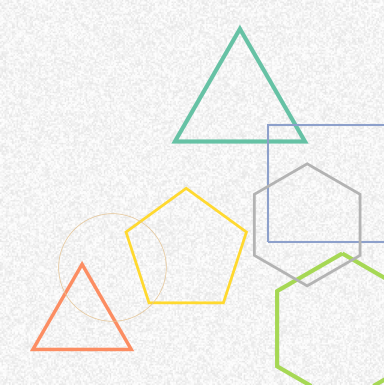[{"shape": "triangle", "thickness": 3, "radius": 0.98, "center": [0.623, 0.73]}, {"shape": "triangle", "thickness": 2.5, "radius": 0.74, "center": [0.213, 0.166]}, {"shape": "square", "thickness": 1.5, "radius": 0.76, "center": [0.848, 0.523]}, {"shape": "hexagon", "thickness": 3, "radius": 0.98, "center": [0.889, 0.146]}, {"shape": "pentagon", "thickness": 2, "radius": 0.82, "center": [0.484, 0.346]}, {"shape": "circle", "thickness": 0.5, "radius": 0.7, "center": [0.292, 0.305]}, {"shape": "hexagon", "thickness": 2, "radius": 0.79, "center": [0.798, 0.416]}]